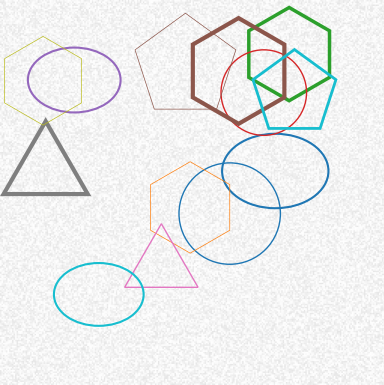[{"shape": "circle", "thickness": 1, "radius": 0.66, "center": [0.597, 0.445]}, {"shape": "oval", "thickness": 1.5, "radius": 0.69, "center": [0.715, 0.556]}, {"shape": "hexagon", "thickness": 0.5, "radius": 0.59, "center": [0.494, 0.461]}, {"shape": "hexagon", "thickness": 2.5, "radius": 0.61, "center": [0.751, 0.859]}, {"shape": "circle", "thickness": 1, "radius": 0.56, "center": [0.685, 0.76]}, {"shape": "oval", "thickness": 1.5, "radius": 0.6, "center": [0.193, 0.792]}, {"shape": "pentagon", "thickness": 0.5, "radius": 0.69, "center": [0.482, 0.828]}, {"shape": "hexagon", "thickness": 3, "radius": 0.69, "center": [0.62, 0.816]}, {"shape": "triangle", "thickness": 1, "radius": 0.55, "center": [0.419, 0.309]}, {"shape": "triangle", "thickness": 3, "radius": 0.63, "center": [0.119, 0.559]}, {"shape": "hexagon", "thickness": 0.5, "radius": 0.58, "center": [0.112, 0.79]}, {"shape": "oval", "thickness": 1.5, "radius": 0.58, "center": [0.257, 0.235]}, {"shape": "pentagon", "thickness": 2, "radius": 0.57, "center": [0.765, 0.758]}]